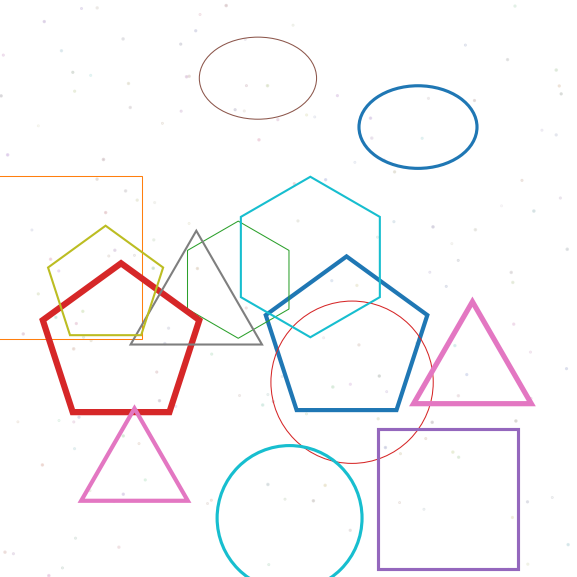[{"shape": "pentagon", "thickness": 2, "radius": 0.74, "center": [0.6, 0.408]}, {"shape": "oval", "thickness": 1.5, "radius": 0.51, "center": [0.724, 0.779]}, {"shape": "square", "thickness": 0.5, "radius": 0.71, "center": [0.104, 0.553]}, {"shape": "hexagon", "thickness": 0.5, "radius": 0.51, "center": [0.413, 0.515]}, {"shape": "circle", "thickness": 0.5, "radius": 0.7, "center": [0.61, 0.337]}, {"shape": "pentagon", "thickness": 3, "radius": 0.71, "center": [0.21, 0.401]}, {"shape": "square", "thickness": 1.5, "radius": 0.61, "center": [0.775, 0.135]}, {"shape": "oval", "thickness": 0.5, "radius": 0.51, "center": [0.447, 0.864]}, {"shape": "triangle", "thickness": 2.5, "radius": 0.59, "center": [0.818, 0.359]}, {"shape": "triangle", "thickness": 2, "radius": 0.53, "center": [0.233, 0.185]}, {"shape": "triangle", "thickness": 1, "radius": 0.66, "center": [0.34, 0.468]}, {"shape": "pentagon", "thickness": 1, "radius": 0.52, "center": [0.183, 0.504]}, {"shape": "circle", "thickness": 1.5, "radius": 0.63, "center": [0.501, 0.102]}, {"shape": "hexagon", "thickness": 1, "radius": 0.69, "center": [0.537, 0.554]}]